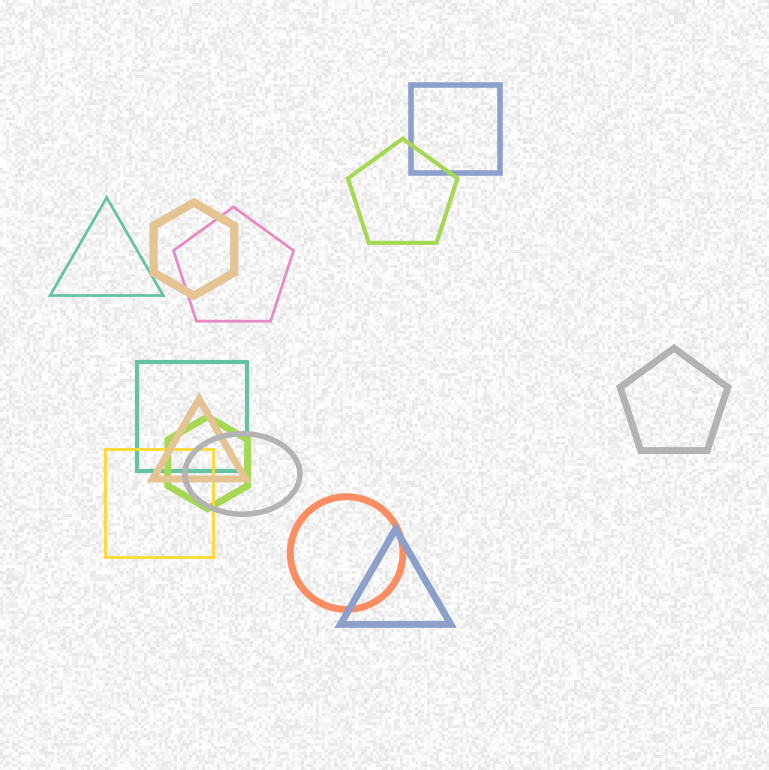[{"shape": "triangle", "thickness": 1, "radius": 0.42, "center": [0.139, 0.659]}, {"shape": "square", "thickness": 1.5, "radius": 0.36, "center": [0.25, 0.459]}, {"shape": "circle", "thickness": 2.5, "radius": 0.37, "center": [0.45, 0.282]}, {"shape": "square", "thickness": 2, "radius": 0.29, "center": [0.591, 0.832]}, {"shape": "triangle", "thickness": 2.5, "radius": 0.41, "center": [0.514, 0.23]}, {"shape": "pentagon", "thickness": 1, "radius": 0.41, "center": [0.303, 0.649]}, {"shape": "hexagon", "thickness": 2.5, "radius": 0.3, "center": [0.27, 0.399]}, {"shape": "pentagon", "thickness": 1.5, "radius": 0.37, "center": [0.523, 0.745]}, {"shape": "square", "thickness": 1, "radius": 0.35, "center": [0.207, 0.347]}, {"shape": "triangle", "thickness": 2.5, "radius": 0.35, "center": [0.259, 0.413]}, {"shape": "hexagon", "thickness": 3, "radius": 0.3, "center": [0.252, 0.676]}, {"shape": "pentagon", "thickness": 2.5, "radius": 0.37, "center": [0.875, 0.474]}, {"shape": "oval", "thickness": 2, "radius": 0.37, "center": [0.315, 0.384]}]